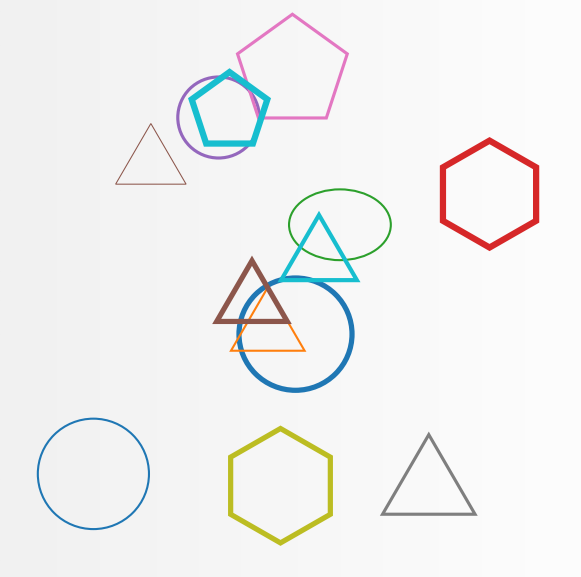[{"shape": "circle", "thickness": 2.5, "radius": 0.49, "center": [0.508, 0.421]}, {"shape": "circle", "thickness": 1, "radius": 0.48, "center": [0.161, 0.179]}, {"shape": "triangle", "thickness": 1, "radius": 0.37, "center": [0.461, 0.428]}, {"shape": "oval", "thickness": 1, "radius": 0.44, "center": [0.585, 0.61]}, {"shape": "hexagon", "thickness": 3, "radius": 0.46, "center": [0.842, 0.663]}, {"shape": "circle", "thickness": 1.5, "radius": 0.35, "center": [0.376, 0.796]}, {"shape": "triangle", "thickness": 2.5, "radius": 0.35, "center": [0.434, 0.478]}, {"shape": "triangle", "thickness": 0.5, "radius": 0.35, "center": [0.26, 0.715]}, {"shape": "pentagon", "thickness": 1.5, "radius": 0.5, "center": [0.503, 0.875]}, {"shape": "triangle", "thickness": 1.5, "radius": 0.46, "center": [0.738, 0.155]}, {"shape": "hexagon", "thickness": 2.5, "radius": 0.5, "center": [0.483, 0.158]}, {"shape": "pentagon", "thickness": 3, "radius": 0.34, "center": [0.395, 0.806]}, {"shape": "triangle", "thickness": 2, "radius": 0.38, "center": [0.549, 0.552]}]